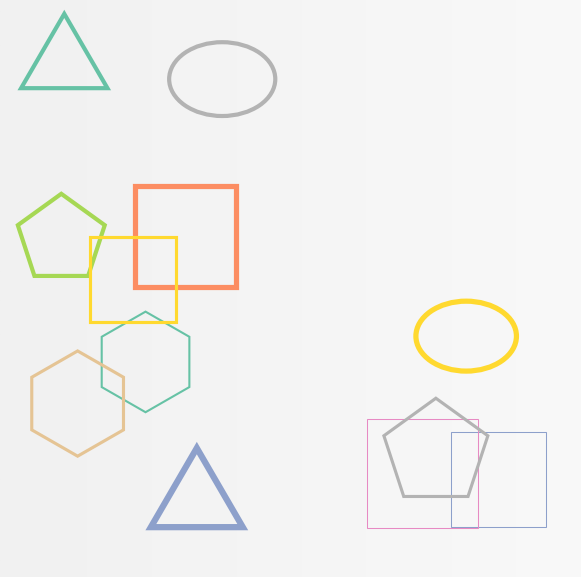[{"shape": "hexagon", "thickness": 1, "radius": 0.44, "center": [0.25, 0.372]}, {"shape": "triangle", "thickness": 2, "radius": 0.43, "center": [0.111, 0.889]}, {"shape": "square", "thickness": 2.5, "radius": 0.44, "center": [0.32, 0.59]}, {"shape": "triangle", "thickness": 3, "radius": 0.46, "center": [0.339, 0.132]}, {"shape": "square", "thickness": 0.5, "radius": 0.41, "center": [0.858, 0.169]}, {"shape": "square", "thickness": 0.5, "radius": 0.48, "center": [0.727, 0.179]}, {"shape": "pentagon", "thickness": 2, "radius": 0.39, "center": [0.105, 0.585]}, {"shape": "square", "thickness": 1.5, "radius": 0.37, "center": [0.229, 0.515]}, {"shape": "oval", "thickness": 2.5, "radius": 0.43, "center": [0.802, 0.417]}, {"shape": "hexagon", "thickness": 1.5, "radius": 0.46, "center": [0.134, 0.3]}, {"shape": "pentagon", "thickness": 1.5, "radius": 0.47, "center": [0.75, 0.216]}, {"shape": "oval", "thickness": 2, "radius": 0.46, "center": [0.382, 0.862]}]